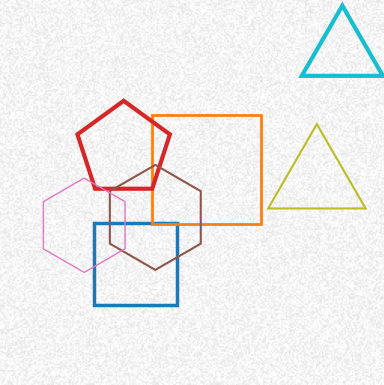[{"shape": "square", "thickness": 2.5, "radius": 0.54, "center": [0.351, 0.314]}, {"shape": "square", "thickness": 2, "radius": 0.7, "center": [0.537, 0.559]}, {"shape": "pentagon", "thickness": 3, "radius": 0.63, "center": [0.321, 0.612]}, {"shape": "hexagon", "thickness": 1.5, "radius": 0.68, "center": [0.403, 0.435]}, {"shape": "hexagon", "thickness": 1, "radius": 0.61, "center": [0.219, 0.415]}, {"shape": "triangle", "thickness": 1.5, "radius": 0.73, "center": [0.823, 0.532]}, {"shape": "triangle", "thickness": 3, "radius": 0.61, "center": [0.889, 0.864]}]